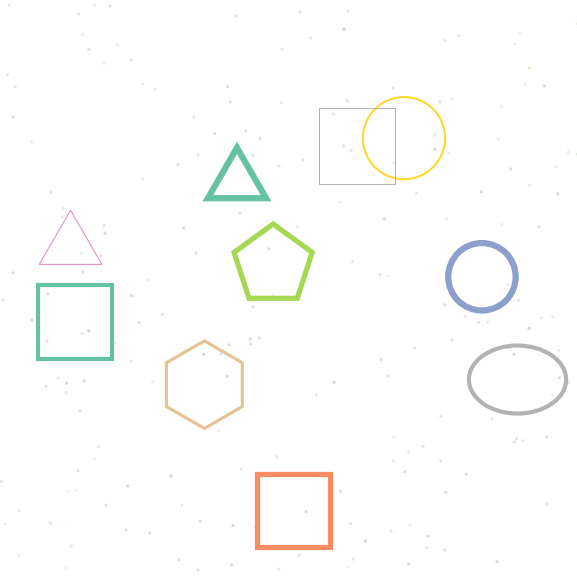[{"shape": "triangle", "thickness": 3, "radius": 0.29, "center": [0.41, 0.685]}, {"shape": "square", "thickness": 2, "radius": 0.32, "center": [0.13, 0.442]}, {"shape": "square", "thickness": 2.5, "radius": 0.31, "center": [0.508, 0.115]}, {"shape": "circle", "thickness": 3, "radius": 0.29, "center": [0.835, 0.52]}, {"shape": "triangle", "thickness": 0.5, "radius": 0.31, "center": [0.122, 0.573]}, {"shape": "pentagon", "thickness": 2.5, "radius": 0.36, "center": [0.473, 0.54]}, {"shape": "circle", "thickness": 1, "radius": 0.36, "center": [0.7, 0.76]}, {"shape": "hexagon", "thickness": 1.5, "radius": 0.38, "center": [0.354, 0.333]}, {"shape": "square", "thickness": 0.5, "radius": 0.33, "center": [0.618, 0.747]}, {"shape": "oval", "thickness": 2, "radius": 0.42, "center": [0.896, 0.342]}]